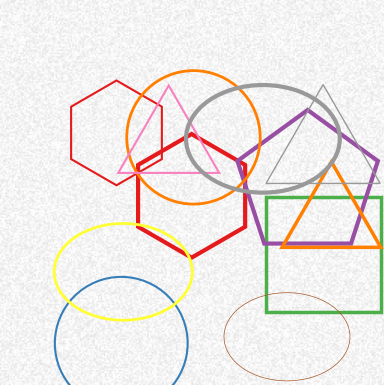[{"shape": "hexagon", "thickness": 3, "radius": 0.8, "center": [0.498, 0.491]}, {"shape": "hexagon", "thickness": 1.5, "radius": 0.68, "center": [0.303, 0.655]}, {"shape": "circle", "thickness": 1.5, "radius": 0.86, "center": [0.315, 0.108]}, {"shape": "square", "thickness": 2.5, "radius": 0.75, "center": [0.84, 0.339]}, {"shape": "pentagon", "thickness": 3, "radius": 0.96, "center": [0.799, 0.523]}, {"shape": "triangle", "thickness": 2.5, "radius": 0.74, "center": [0.861, 0.432]}, {"shape": "circle", "thickness": 2, "radius": 0.87, "center": [0.503, 0.643]}, {"shape": "oval", "thickness": 2, "radius": 0.9, "center": [0.32, 0.294]}, {"shape": "oval", "thickness": 0.5, "radius": 0.82, "center": [0.745, 0.125]}, {"shape": "triangle", "thickness": 1.5, "radius": 0.76, "center": [0.438, 0.627]}, {"shape": "oval", "thickness": 3, "radius": 1.0, "center": [0.683, 0.639]}, {"shape": "triangle", "thickness": 1, "radius": 0.86, "center": [0.839, 0.609]}]